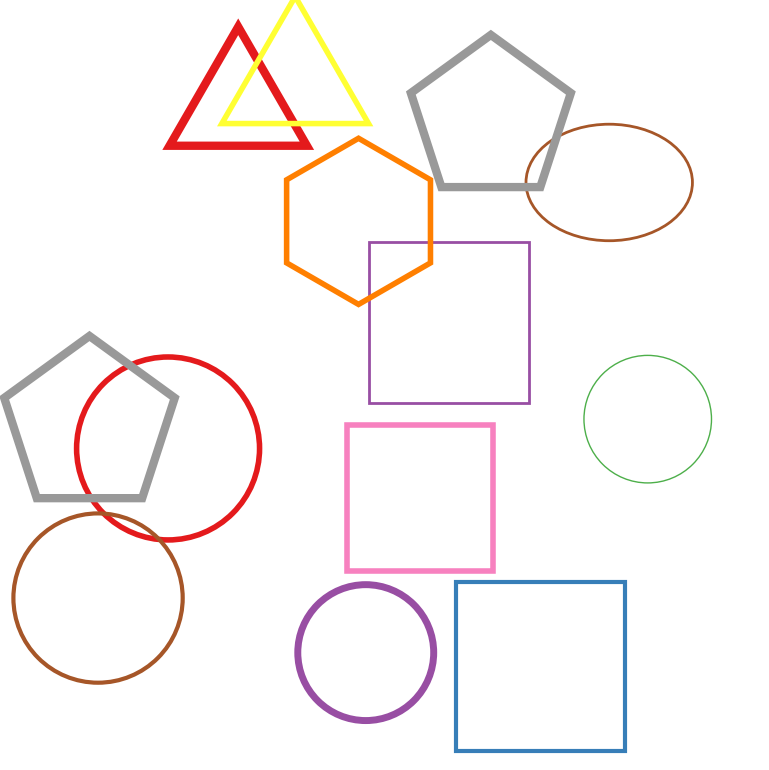[{"shape": "circle", "thickness": 2, "radius": 0.59, "center": [0.218, 0.418]}, {"shape": "triangle", "thickness": 3, "radius": 0.51, "center": [0.309, 0.862]}, {"shape": "square", "thickness": 1.5, "radius": 0.55, "center": [0.702, 0.135]}, {"shape": "circle", "thickness": 0.5, "radius": 0.41, "center": [0.841, 0.456]}, {"shape": "square", "thickness": 1, "radius": 0.52, "center": [0.583, 0.582]}, {"shape": "circle", "thickness": 2.5, "radius": 0.44, "center": [0.475, 0.152]}, {"shape": "hexagon", "thickness": 2, "radius": 0.54, "center": [0.466, 0.713]}, {"shape": "triangle", "thickness": 2, "radius": 0.55, "center": [0.383, 0.895]}, {"shape": "oval", "thickness": 1, "radius": 0.54, "center": [0.791, 0.763]}, {"shape": "circle", "thickness": 1.5, "radius": 0.55, "center": [0.127, 0.223]}, {"shape": "square", "thickness": 2, "radius": 0.47, "center": [0.545, 0.353]}, {"shape": "pentagon", "thickness": 3, "radius": 0.55, "center": [0.637, 0.845]}, {"shape": "pentagon", "thickness": 3, "radius": 0.58, "center": [0.116, 0.447]}]